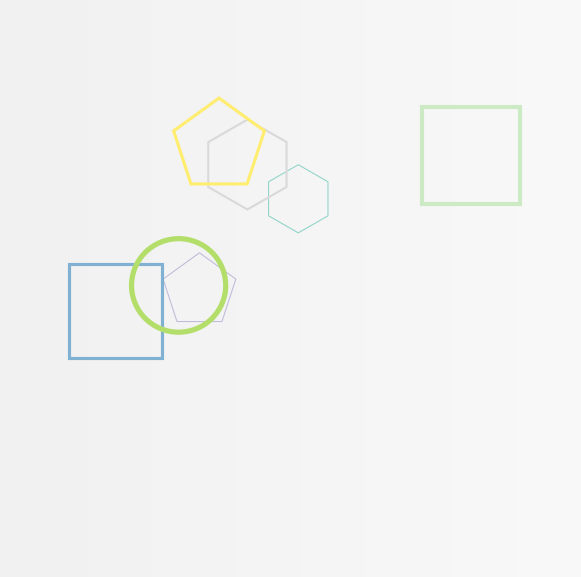[{"shape": "hexagon", "thickness": 0.5, "radius": 0.29, "center": [0.513, 0.655]}, {"shape": "pentagon", "thickness": 0.5, "radius": 0.33, "center": [0.343, 0.496]}, {"shape": "square", "thickness": 1.5, "radius": 0.4, "center": [0.199, 0.461]}, {"shape": "circle", "thickness": 2.5, "radius": 0.4, "center": [0.307, 0.505]}, {"shape": "hexagon", "thickness": 1, "radius": 0.39, "center": [0.426, 0.714]}, {"shape": "square", "thickness": 2, "radius": 0.42, "center": [0.81, 0.73]}, {"shape": "pentagon", "thickness": 1.5, "radius": 0.41, "center": [0.377, 0.747]}]